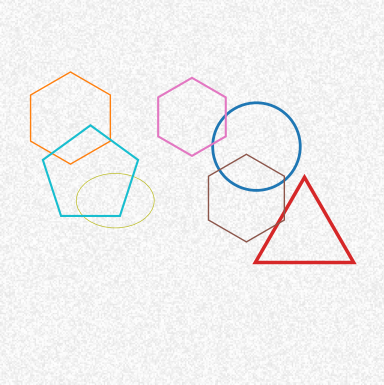[{"shape": "circle", "thickness": 2, "radius": 0.57, "center": [0.666, 0.619]}, {"shape": "hexagon", "thickness": 1, "radius": 0.6, "center": [0.183, 0.693]}, {"shape": "triangle", "thickness": 2.5, "radius": 0.74, "center": [0.791, 0.392]}, {"shape": "hexagon", "thickness": 1, "radius": 0.57, "center": [0.64, 0.485]}, {"shape": "hexagon", "thickness": 1.5, "radius": 0.51, "center": [0.499, 0.697]}, {"shape": "oval", "thickness": 0.5, "radius": 0.51, "center": [0.299, 0.479]}, {"shape": "pentagon", "thickness": 1.5, "radius": 0.65, "center": [0.235, 0.544]}]